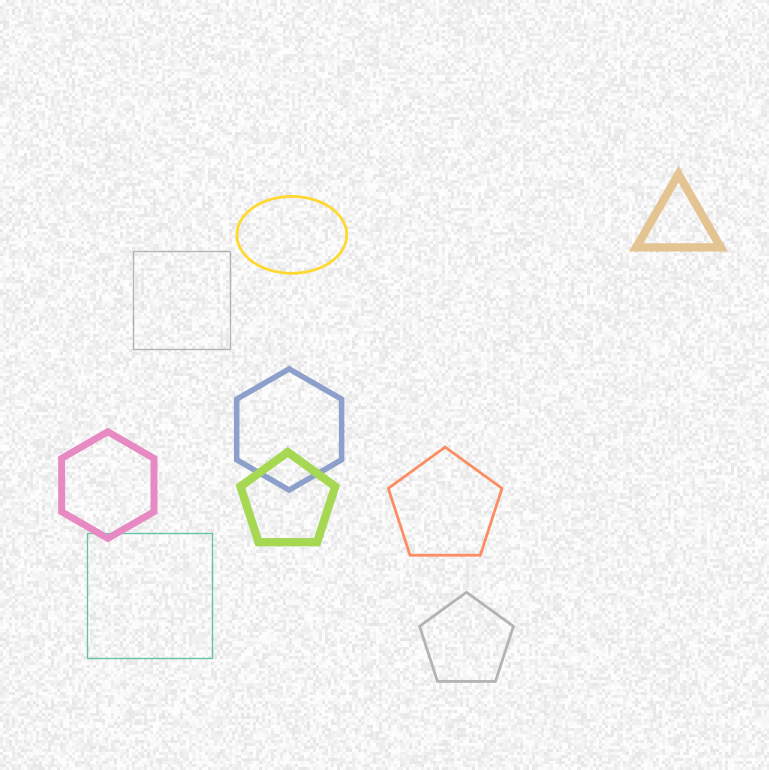[{"shape": "square", "thickness": 0.5, "radius": 0.4, "center": [0.194, 0.227]}, {"shape": "pentagon", "thickness": 1, "radius": 0.39, "center": [0.578, 0.342]}, {"shape": "hexagon", "thickness": 2, "radius": 0.39, "center": [0.376, 0.442]}, {"shape": "hexagon", "thickness": 2.5, "radius": 0.35, "center": [0.14, 0.37]}, {"shape": "pentagon", "thickness": 3, "radius": 0.32, "center": [0.374, 0.348]}, {"shape": "oval", "thickness": 1, "radius": 0.36, "center": [0.379, 0.695]}, {"shape": "triangle", "thickness": 3, "radius": 0.32, "center": [0.881, 0.71]}, {"shape": "pentagon", "thickness": 1, "radius": 0.32, "center": [0.606, 0.167]}, {"shape": "square", "thickness": 0.5, "radius": 0.32, "center": [0.236, 0.61]}]